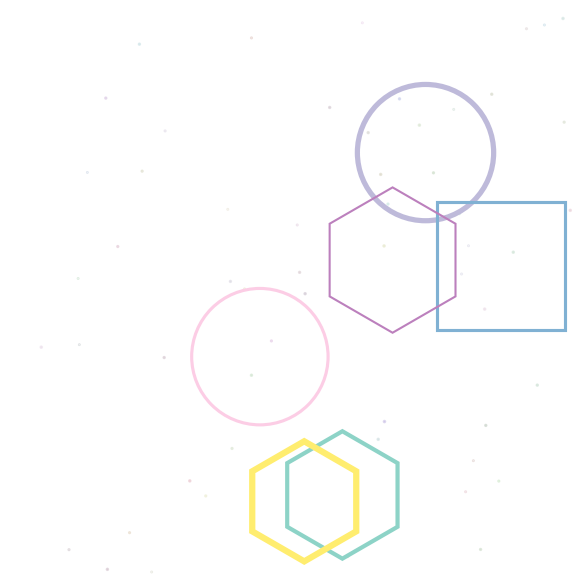[{"shape": "hexagon", "thickness": 2, "radius": 0.55, "center": [0.593, 0.142]}, {"shape": "circle", "thickness": 2.5, "radius": 0.59, "center": [0.737, 0.735]}, {"shape": "square", "thickness": 1.5, "radius": 0.55, "center": [0.868, 0.539]}, {"shape": "circle", "thickness": 1.5, "radius": 0.59, "center": [0.45, 0.382]}, {"shape": "hexagon", "thickness": 1, "radius": 0.63, "center": [0.68, 0.549]}, {"shape": "hexagon", "thickness": 3, "radius": 0.52, "center": [0.527, 0.131]}]